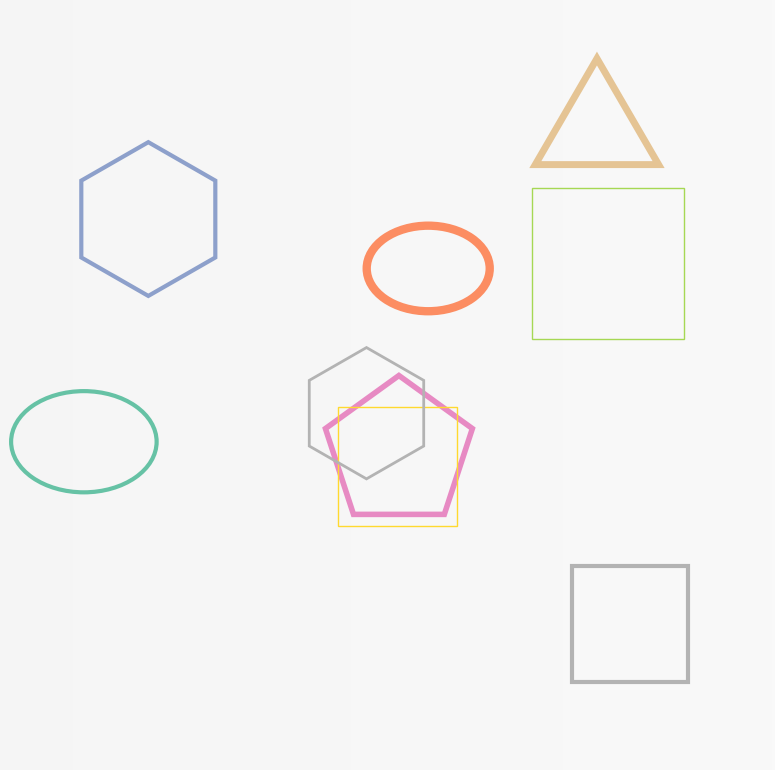[{"shape": "oval", "thickness": 1.5, "radius": 0.47, "center": [0.108, 0.426]}, {"shape": "oval", "thickness": 3, "radius": 0.4, "center": [0.553, 0.651]}, {"shape": "hexagon", "thickness": 1.5, "radius": 0.5, "center": [0.191, 0.716]}, {"shape": "pentagon", "thickness": 2, "radius": 0.5, "center": [0.515, 0.413]}, {"shape": "square", "thickness": 0.5, "radius": 0.49, "center": [0.785, 0.657]}, {"shape": "square", "thickness": 0.5, "radius": 0.39, "center": [0.513, 0.394]}, {"shape": "triangle", "thickness": 2.5, "radius": 0.46, "center": [0.77, 0.832]}, {"shape": "hexagon", "thickness": 1, "radius": 0.43, "center": [0.473, 0.463]}, {"shape": "square", "thickness": 1.5, "radius": 0.38, "center": [0.813, 0.19]}]